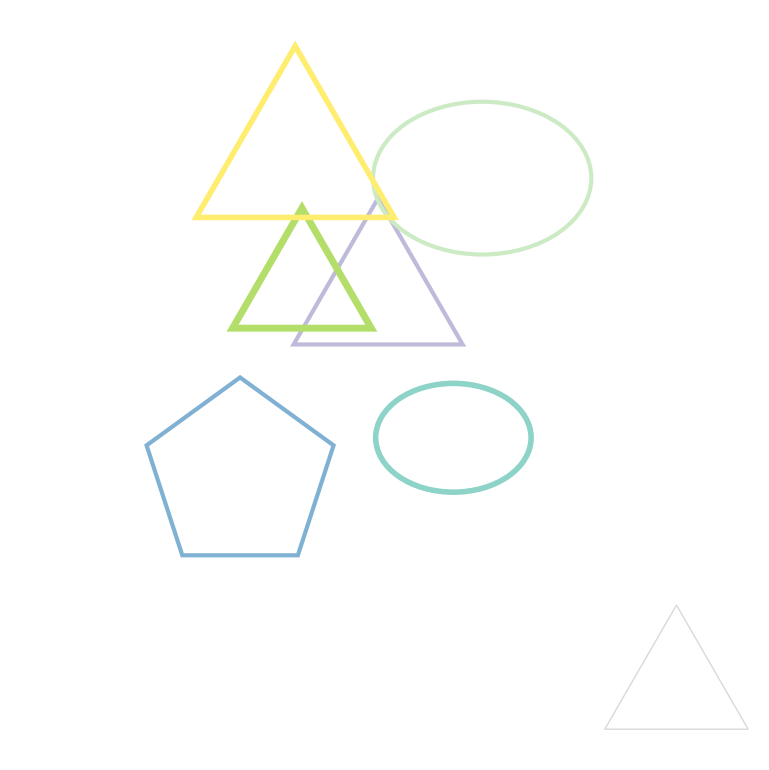[{"shape": "oval", "thickness": 2, "radius": 0.5, "center": [0.589, 0.431]}, {"shape": "triangle", "thickness": 1.5, "radius": 0.63, "center": [0.491, 0.616]}, {"shape": "pentagon", "thickness": 1.5, "radius": 0.64, "center": [0.312, 0.382]}, {"shape": "triangle", "thickness": 2.5, "radius": 0.52, "center": [0.392, 0.626]}, {"shape": "triangle", "thickness": 0.5, "radius": 0.54, "center": [0.879, 0.107]}, {"shape": "oval", "thickness": 1.5, "radius": 0.71, "center": [0.626, 0.769]}, {"shape": "triangle", "thickness": 2, "radius": 0.74, "center": [0.383, 0.792]}]